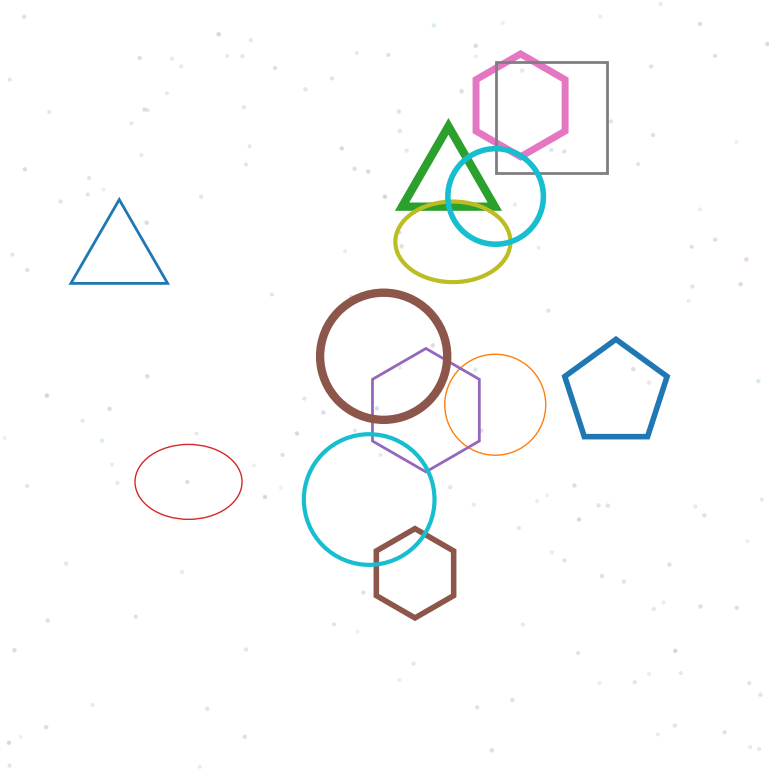[{"shape": "pentagon", "thickness": 2, "radius": 0.35, "center": [0.8, 0.489]}, {"shape": "triangle", "thickness": 1, "radius": 0.36, "center": [0.155, 0.668]}, {"shape": "circle", "thickness": 0.5, "radius": 0.33, "center": [0.643, 0.474]}, {"shape": "triangle", "thickness": 3, "radius": 0.35, "center": [0.582, 0.766]}, {"shape": "oval", "thickness": 0.5, "radius": 0.35, "center": [0.245, 0.374]}, {"shape": "hexagon", "thickness": 1, "radius": 0.4, "center": [0.553, 0.467]}, {"shape": "hexagon", "thickness": 2, "radius": 0.29, "center": [0.539, 0.255]}, {"shape": "circle", "thickness": 3, "radius": 0.41, "center": [0.498, 0.537]}, {"shape": "hexagon", "thickness": 2.5, "radius": 0.33, "center": [0.676, 0.863]}, {"shape": "square", "thickness": 1, "radius": 0.36, "center": [0.716, 0.847]}, {"shape": "oval", "thickness": 1.5, "radius": 0.37, "center": [0.588, 0.686]}, {"shape": "circle", "thickness": 1.5, "radius": 0.42, "center": [0.479, 0.351]}, {"shape": "circle", "thickness": 2, "radius": 0.31, "center": [0.644, 0.745]}]